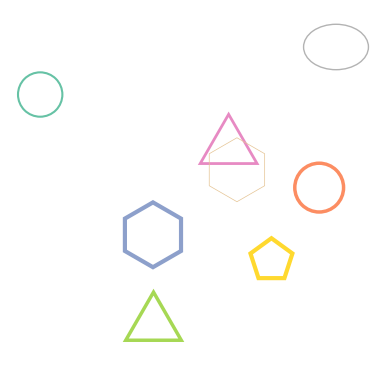[{"shape": "circle", "thickness": 1.5, "radius": 0.29, "center": [0.104, 0.754]}, {"shape": "circle", "thickness": 2.5, "radius": 0.32, "center": [0.829, 0.513]}, {"shape": "hexagon", "thickness": 3, "radius": 0.42, "center": [0.397, 0.39]}, {"shape": "triangle", "thickness": 2, "radius": 0.43, "center": [0.594, 0.618]}, {"shape": "triangle", "thickness": 2.5, "radius": 0.42, "center": [0.399, 0.158]}, {"shape": "pentagon", "thickness": 3, "radius": 0.29, "center": [0.705, 0.324]}, {"shape": "hexagon", "thickness": 0.5, "radius": 0.42, "center": [0.615, 0.559]}, {"shape": "oval", "thickness": 1, "radius": 0.42, "center": [0.873, 0.878]}]